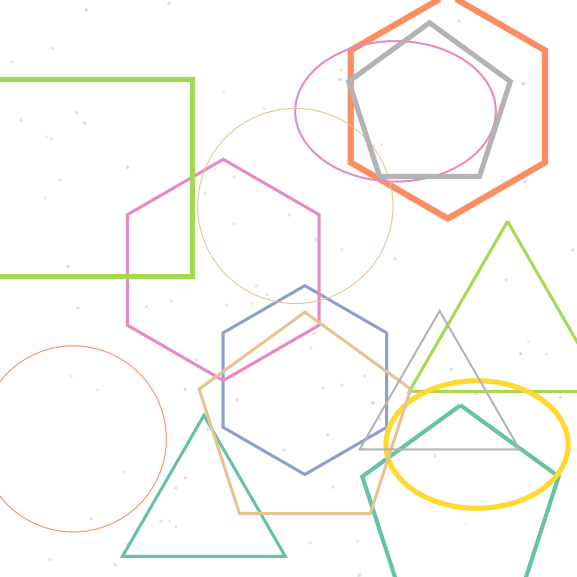[{"shape": "triangle", "thickness": 1.5, "radius": 0.81, "center": [0.353, 0.117]}, {"shape": "pentagon", "thickness": 2, "radius": 0.89, "center": [0.797, 0.119]}, {"shape": "circle", "thickness": 0.5, "radius": 0.81, "center": [0.127, 0.239]}, {"shape": "hexagon", "thickness": 3, "radius": 0.97, "center": [0.776, 0.815]}, {"shape": "hexagon", "thickness": 1.5, "radius": 0.82, "center": [0.528, 0.341]}, {"shape": "hexagon", "thickness": 1.5, "radius": 0.96, "center": [0.387, 0.532]}, {"shape": "oval", "thickness": 1, "radius": 0.87, "center": [0.685, 0.806]}, {"shape": "triangle", "thickness": 1.5, "radius": 0.98, "center": [0.879, 0.419]}, {"shape": "square", "thickness": 2.5, "radius": 0.85, "center": [0.161, 0.692]}, {"shape": "oval", "thickness": 2.5, "radius": 0.79, "center": [0.826, 0.229]}, {"shape": "circle", "thickness": 0.5, "radius": 0.85, "center": [0.511, 0.643]}, {"shape": "pentagon", "thickness": 1.5, "radius": 0.96, "center": [0.528, 0.266]}, {"shape": "pentagon", "thickness": 2.5, "radius": 0.74, "center": [0.744, 0.813]}, {"shape": "triangle", "thickness": 1, "radius": 0.8, "center": [0.761, 0.301]}]